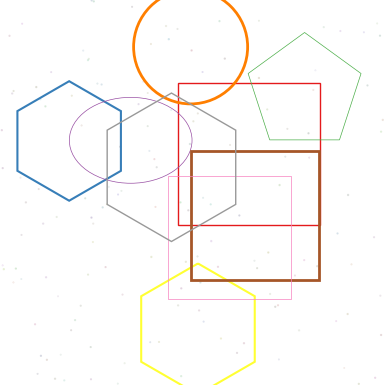[{"shape": "square", "thickness": 1, "radius": 0.92, "center": [0.646, 0.599]}, {"shape": "hexagon", "thickness": 1.5, "radius": 0.78, "center": [0.18, 0.634]}, {"shape": "pentagon", "thickness": 0.5, "radius": 0.77, "center": [0.791, 0.761]}, {"shape": "oval", "thickness": 0.5, "radius": 0.8, "center": [0.339, 0.636]}, {"shape": "circle", "thickness": 2, "radius": 0.74, "center": [0.495, 0.878]}, {"shape": "hexagon", "thickness": 1.5, "radius": 0.85, "center": [0.514, 0.145]}, {"shape": "square", "thickness": 2, "radius": 0.83, "center": [0.663, 0.44]}, {"shape": "square", "thickness": 0.5, "radius": 0.8, "center": [0.595, 0.383]}, {"shape": "hexagon", "thickness": 1, "radius": 0.96, "center": [0.445, 0.566]}]